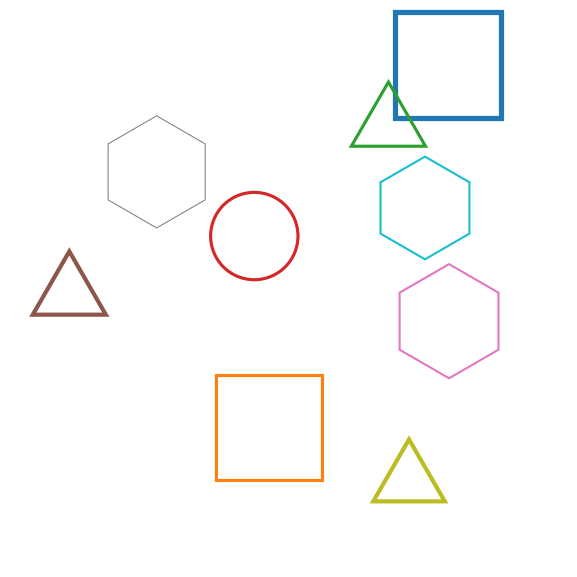[{"shape": "square", "thickness": 2.5, "radius": 0.46, "center": [0.775, 0.886]}, {"shape": "square", "thickness": 1.5, "radius": 0.46, "center": [0.466, 0.259]}, {"shape": "triangle", "thickness": 1.5, "radius": 0.37, "center": [0.673, 0.783]}, {"shape": "circle", "thickness": 1.5, "radius": 0.38, "center": [0.44, 0.59]}, {"shape": "triangle", "thickness": 2, "radius": 0.37, "center": [0.12, 0.491]}, {"shape": "hexagon", "thickness": 1, "radius": 0.49, "center": [0.778, 0.443]}, {"shape": "hexagon", "thickness": 0.5, "radius": 0.49, "center": [0.271, 0.702]}, {"shape": "triangle", "thickness": 2, "radius": 0.36, "center": [0.708, 0.167]}, {"shape": "hexagon", "thickness": 1, "radius": 0.44, "center": [0.736, 0.639]}]